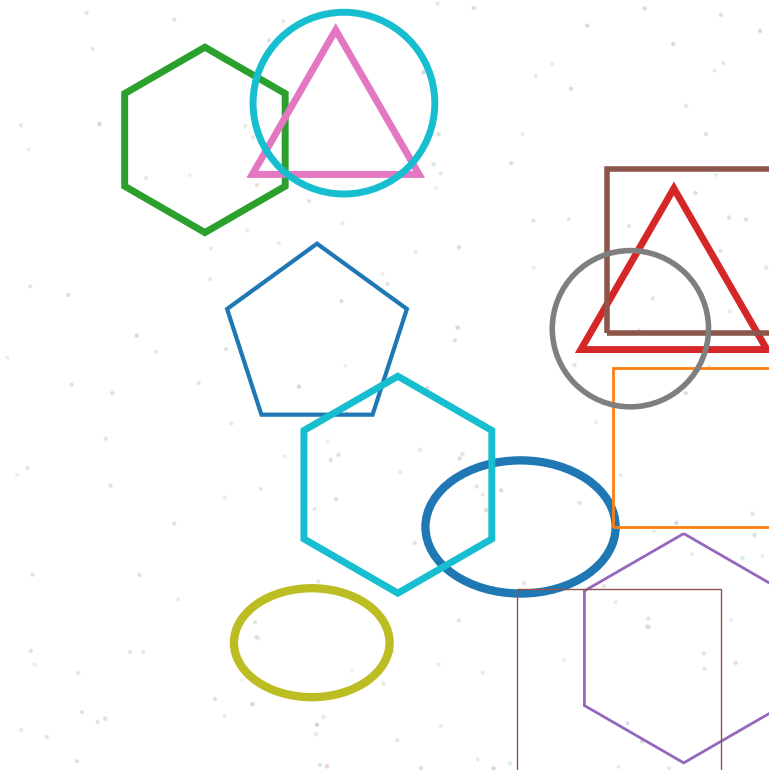[{"shape": "pentagon", "thickness": 1.5, "radius": 0.61, "center": [0.412, 0.561]}, {"shape": "oval", "thickness": 3, "radius": 0.62, "center": [0.676, 0.316]}, {"shape": "square", "thickness": 1, "radius": 0.52, "center": [0.899, 0.419]}, {"shape": "hexagon", "thickness": 2.5, "radius": 0.6, "center": [0.266, 0.818]}, {"shape": "triangle", "thickness": 2.5, "radius": 0.7, "center": [0.875, 0.616]}, {"shape": "hexagon", "thickness": 1, "radius": 0.74, "center": [0.888, 0.158]}, {"shape": "square", "thickness": 2, "radius": 0.53, "center": [0.895, 0.674]}, {"shape": "square", "thickness": 0.5, "radius": 0.66, "center": [0.804, 0.102]}, {"shape": "triangle", "thickness": 2.5, "radius": 0.63, "center": [0.436, 0.836]}, {"shape": "circle", "thickness": 2, "radius": 0.51, "center": [0.819, 0.573]}, {"shape": "oval", "thickness": 3, "radius": 0.51, "center": [0.405, 0.165]}, {"shape": "hexagon", "thickness": 2.5, "radius": 0.7, "center": [0.517, 0.371]}, {"shape": "circle", "thickness": 2.5, "radius": 0.59, "center": [0.447, 0.866]}]